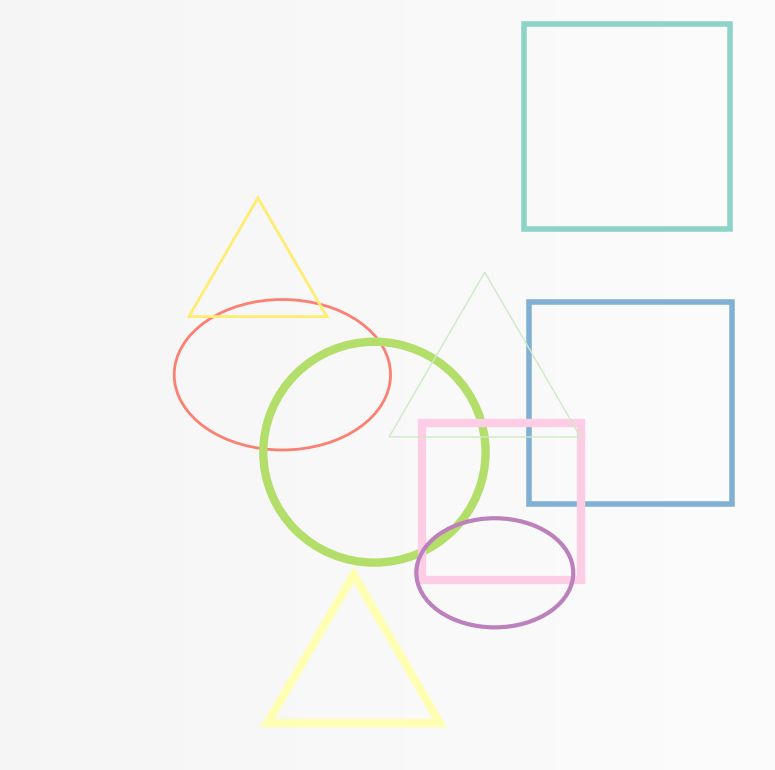[{"shape": "square", "thickness": 2, "radius": 0.67, "center": [0.809, 0.836]}, {"shape": "triangle", "thickness": 3, "radius": 0.64, "center": [0.456, 0.125]}, {"shape": "oval", "thickness": 1, "radius": 0.7, "center": [0.364, 0.513]}, {"shape": "square", "thickness": 2, "radius": 0.66, "center": [0.814, 0.476]}, {"shape": "circle", "thickness": 3, "radius": 0.72, "center": [0.483, 0.413]}, {"shape": "square", "thickness": 3, "radius": 0.51, "center": [0.647, 0.349]}, {"shape": "oval", "thickness": 1.5, "radius": 0.51, "center": [0.638, 0.256]}, {"shape": "triangle", "thickness": 0.5, "radius": 0.71, "center": [0.626, 0.504]}, {"shape": "triangle", "thickness": 1, "radius": 0.51, "center": [0.333, 0.64]}]